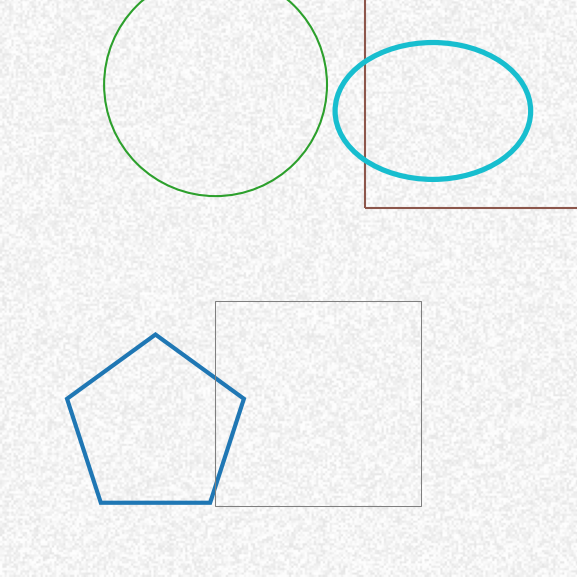[{"shape": "pentagon", "thickness": 2, "radius": 0.81, "center": [0.269, 0.259]}, {"shape": "circle", "thickness": 1, "radius": 0.96, "center": [0.373, 0.853]}, {"shape": "square", "thickness": 1, "radius": 0.96, "center": [0.825, 0.831]}, {"shape": "square", "thickness": 0.5, "radius": 0.89, "center": [0.55, 0.301]}, {"shape": "oval", "thickness": 2.5, "radius": 0.85, "center": [0.75, 0.807]}]